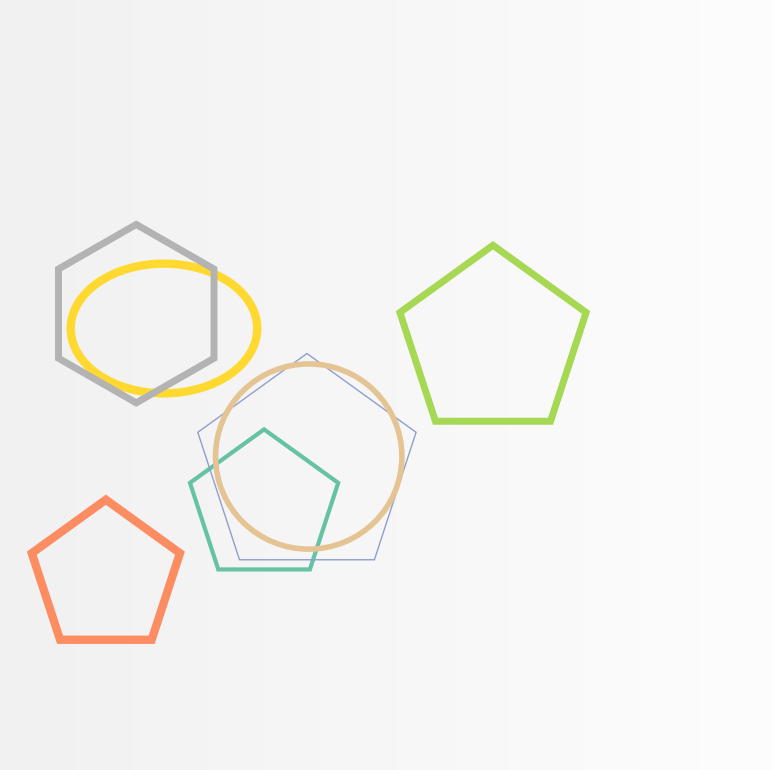[{"shape": "pentagon", "thickness": 1.5, "radius": 0.5, "center": [0.341, 0.342]}, {"shape": "pentagon", "thickness": 3, "radius": 0.5, "center": [0.137, 0.251]}, {"shape": "pentagon", "thickness": 0.5, "radius": 0.74, "center": [0.396, 0.393]}, {"shape": "pentagon", "thickness": 2.5, "radius": 0.63, "center": [0.636, 0.555]}, {"shape": "oval", "thickness": 3, "radius": 0.6, "center": [0.212, 0.573]}, {"shape": "circle", "thickness": 2, "radius": 0.6, "center": [0.398, 0.407]}, {"shape": "hexagon", "thickness": 2.5, "radius": 0.58, "center": [0.176, 0.593]}]